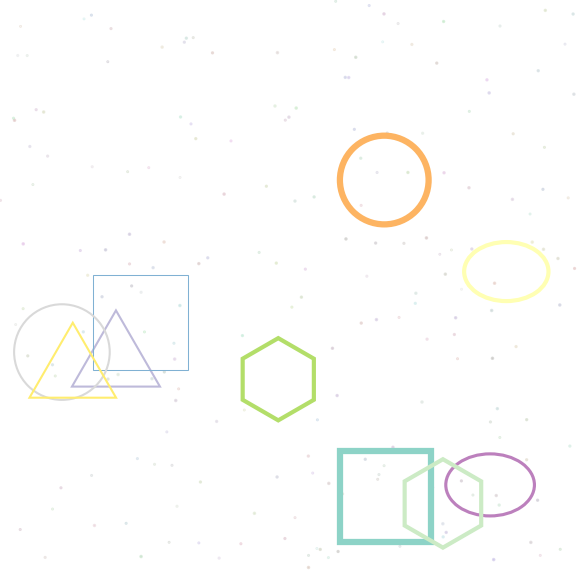[{"shape": "square", "thickness": 3, "radius": 0.39, "center": [0.667, 0.139]}, {"shape": "oval", "thickness": 2, "radius": 0.37, "center": [0.877, 0.529]}, {"shape": "triangle", "thickness": 1, "radius": 0.44, "center": [0.201, 0.374]}, {"shape": "square", "thickness": 0.5, "radius": 0.41, "center": [0.243, 0.441]}, {"shape": "circle", "thickness": 3, "radius": 0.38, "center": [0.665, 0.687]}, {"shape": "hexagon", "thickness": 2, "radius": 0.36, "center": [0.482, 0.342]}, {"shape": "circle", "thickness": 1, "radius": 0.41, "center": [0.107, 0.389]}, {"shape": "oval", "thickness": 1.5, "radius": 0.38, "center": [0.849, 0.159]}, {"shape": "hexagon", "thickness": 2, "radius": 0.38, "center": [0.767, 0.127]}, {"shape": "triangle", "thickness": 1, "radius": 0.43, "center": [0.126, 0.354]}]